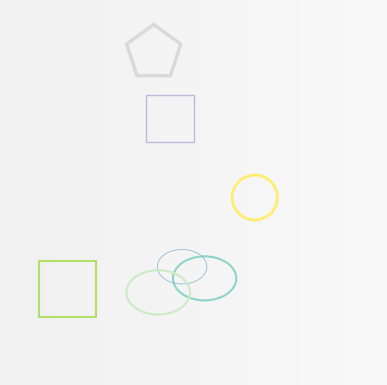[{"shape": "oval", "thickness": 1.5, "radius": 0.41, "center": [0.528, 0.277]}, {"shape": "square", "thickness": 1, "radius": 0.31, "center": [0.439, 0.692]}, {"shape": "oval", "thickness": 0.5, "radius": 0.32, "center": [0.47, 0.307]}, {"shape": "square", "thickness": 1.5, "radius": 0.36, "center": [0.174, 0.249]}, {"shape": "pentagon", "thickness": 2.5, "radius": 0.37, "center": [0.397, 0.863]}, {"shape": "oval", "thickness": 1.5, "radius": 0.41, "center": [0.408, 0.24]}, {"shape": "circle", "thickness": 2, "radius": 0.29, "center": [0.658, 0.487]}]